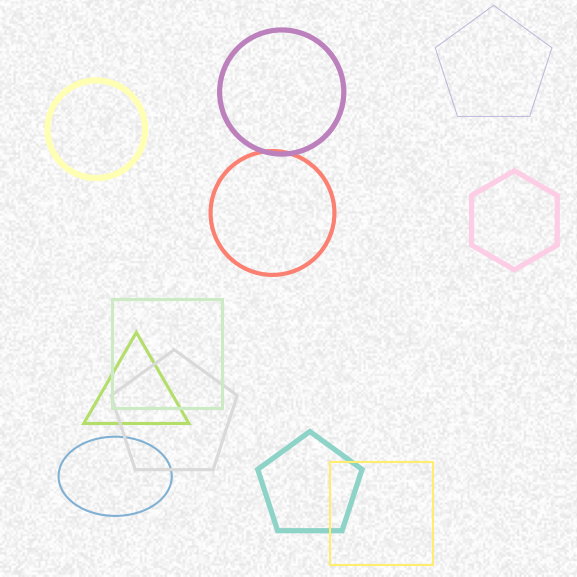[{"shape": "pentagon", "thickness": 2.5, "radius": 0.47, "center": [0.537, 0.157]}, {"shape": "circle", "thickness": 3, "radius": 0.42, "center": [0.167, 0.775]}, {"shape": "pentagon", "thickness": 0.5, "radius": 0.53, "center": [0.855, 0.884]}, {"shape": "circle", "thickness": 2, "radius": 0.54, "center": [0.472, 0.63]}, {"shape": "oval", "thickness": 1, "radius": 0.49, "center": [0.199, 0.174]}, {"shape": "triangle", "thickness": 1.5, "radius": 0.53, "center": [0.236, 0.318]}, {"shape": "hexagon", "thickness": 2.5, "radius": 0.43, "center": [0.891, 0.618]}, {"shape": "pentagon", "thickness": 1.5, "radius": 0.57, "center": [0.302, 0.279]}, {"shape": "circle", "thickness": 2.5, "radius": 0.54, "center": [0.488, 0.84]}, {"shape": "square", "thickness": 1.5, "radius": 0.47, "center": [0.289, 0.386]}, {"shape": "square", "thickness": 1, "radius": 0.45, "center": [0.661, 0.11]}]